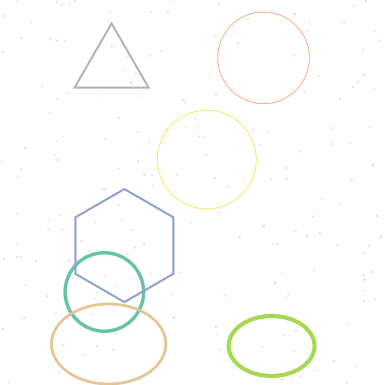[{"shape": "circle", "thickness": 2.5, "radius": 0.51, "center": [0.271, 0.242]}, {"shape": "circle", "thickness": 0.5, "radius": 0.6, "center": [0.685, 0.85]}, {"shape": "hexagon", "thickness": 1.5, "radius": 0.73, "center": [0.323, 0.362]}, {"shape": "oval", "thickness": 3, "radius": 0.56, "center": [0.705, 0.101]}, {"shape": "circle", "thickness": 0.5, "radius": 0.64, "center": [0.537, 0.586]}, {"shape": "oval", "thickness": 2, "radius": 0.74, "center": [0.282, 0.106]}, {"shape": "triangle", "thickness": 1.5, "radius": 0.56, "center": [0.29, 0.828]}]